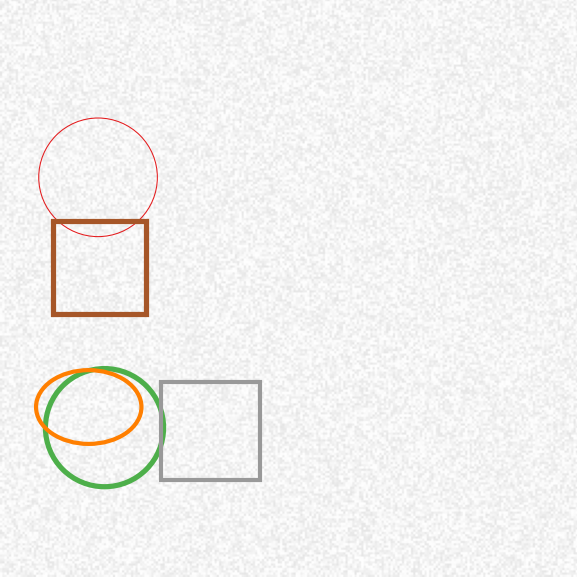[{"shape": "circle", "thickness": 0.5, "radius": 0.51, "center": [0.17, 0.692]}, {"shape": "circle", "thickness": 2.5, "radius": 0.51, "center": [0.181, 0.259]}, {"shape": "oval", "thickness": 2, "radius": 0.46, "center": [0.154, 0.294]}, {"shape": "square", "thickness": 2.5, "radius": 0.4, "center": [0.172, 0.536]}, {"shape": "square", "thickness": 2, "radius": 0.43, "center": [0.364, 0.253]}]